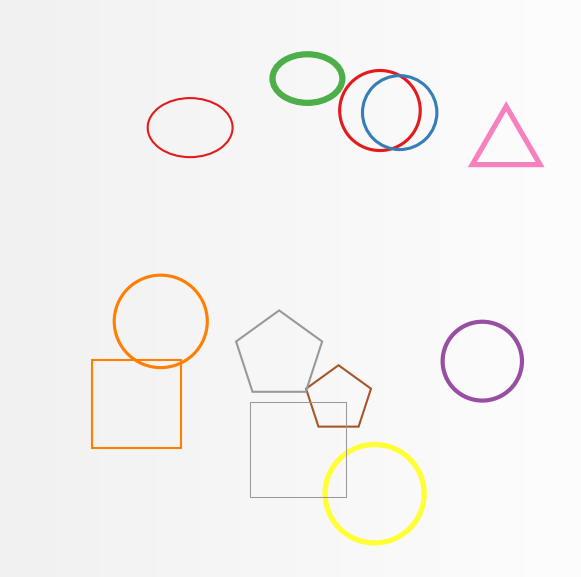[{"shape": "circle", "thickness": 1.5, "radius": 0.35, "center": [0.654, 0.808]}, {"shape": "oval", "thickness": 1, "radius": 0.37, "center": [0.327, 0.778]}, {"shape": "circle", "thickness": 1.5, "radius": 0.32, "center": [0.688, 0.804]}, {"shape": "oval", "thickness": 3, "radius": 0.3, "center": [0.529, 0.863]}, {"shape": "circle", "thickness": 2, "radius": 0.34, "center": [0.83, 0.374]}, {"shape": "square", "thickness": 1, "radius": 0.38, "center": [0.235, 0.299]}, {"shape": "circle", "thickness": 1.5, "radius": 0.4, "center": [0.277, 0.443]}, {"shape": "circle", "thickness": 2.5, "radius": 0.43, "center": [0.645, 0.144]}, {"shape": "pentagon", "thickness": 1, "radius": 0.29, "center": [0.582, 0.308]}, {"shape": "triangle", "thickness": 2.5, "radius": 0.34, "center": [0.871, 0.748]}, {"shape": "square", "thickness": 0.5, "radius": 0.41, "center": [0.513, 0.221]}, {"shape": "pentagon", "thickness": 1, "radius": 0.39, "center": [0.48, 0.384]}]